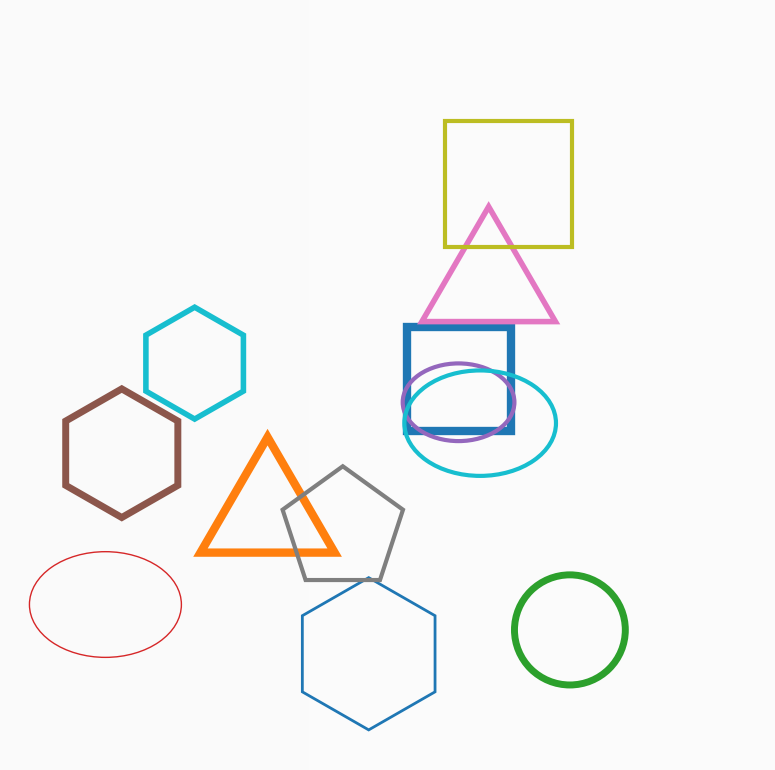[{"shape": "hexagon", "thickness": 1, "radius": 0.49, "center": [0.476, 0.151]}, {"shape": "square", "thickness": 3, "radius": 0.34, "center": [0.592, 0.508]}, {"shape": "triangle", "thickness": 3, "radius": 0.5, "center": [0.345, 0.332]}, {"shape": "circle", "thickness": 2.5, "radius": 0.36, "center": [0.735, 0.182]}, {"shape": "oval", "thickness": 0.5, "radius": 0.49, "center": [0.136, 0.215]}, {"shape": "oval", "thickness": 1.5, "radius": 0.36, "center": [0.592, 0.478]}, {"shape": "hexagon", "thickness": 2.5, "radius": 0.42, "center": [0.157, 0.411]}, {"shape": "triangle", "thickness": 2, "radius": 0.5, "center": [0.631, 0.632]}, {"shape": "pentagon", "thickness": 1.5, "radius": 0.41, "center": [0.442, 0.313]}, {"shape": "square", "thickness": 1.5, "radius": 0.41, "center": [0.656, 0.761]}, {"shape": "oval", "thickness": 1.5, "radius": 0.49, "center": [0.62, 0.45]}, {"shape": "hexagon", "thickness": 2, "radius": 0.36, "center": [0.251, 0.528]}]